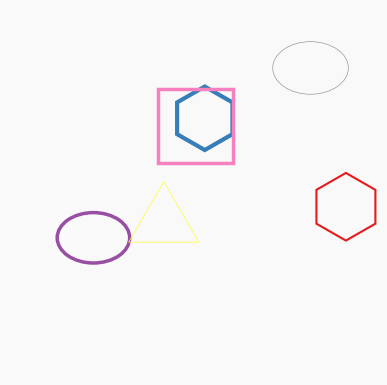[{"shape": "hexagon", "thickness": 1.5, "radius": 0.44, "center": [0.893, 0.463]}, {"shape": "hexagon", "thickness": 3, "radius": 0.41, "center": [0.528, 0.693]}, {"shape": "oval", "thickness": 2.5, "radius": 0.47, "center": [0.241, 0.382]}, {"shape": "triangle", "thickness": 0.5, "radius": 0.52, "center": [0.423, 0.423]}, {"shape": "square", "thickness": 2.5, "radius": 0.48, "center": [0.504, 0.673]}, {"shape": "oval", "thickness": 0.5, "radius": 0.49, "center": [0.801, 0.824]}]